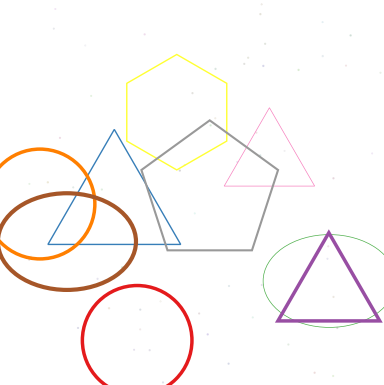[{"shape": "circle", "thickness": 2.5, "radius": 0.71, "center": [0.356, 0.116]}, {"shape": "triangle", "thickness": 1, "radius": 1.0, "center": [0.297, 0.465]}, {"shape": "oval", "thickness": 0.5, "radius": 0.86, "center": [0.856, 0.27]}, {"shape": "triangle", "thickness": 2.5, "radius": 0.76, "center": [0.854, 0.243]}, {"shape": "circle", "thickness": 2.5, "radius": 0.71, "center": [0.104, 0.47]}, {"shape": "hexagon", "thickness": 1, "radius": 0.75, "center": [0.459, 0.709]}, {"shape": "oval", "thickness": 3, "radius": 0.9, "center": [0.174, 0.373]}, {"shape": "triangle", "thickness": 0.5, "radius": 0.68, "center": [0.7, 0.585]}, {"shape": "pentagon", "thickness": 1.5, "radius": 0.93, "center": [0.545, 0.501]}]